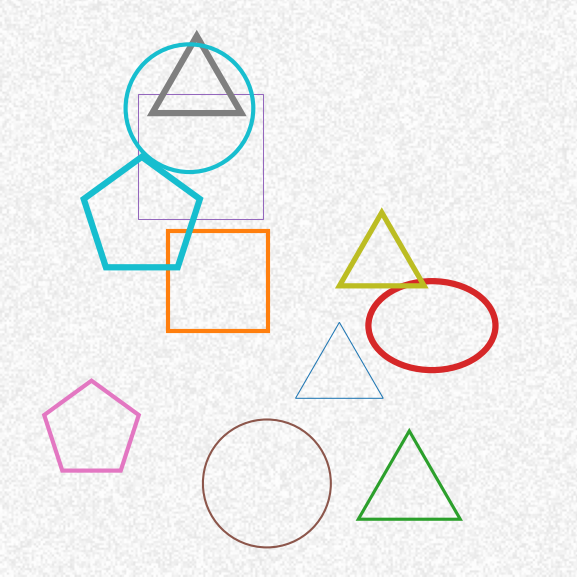[{"shape": "triangle", "thickness": 0.5, "radius": 0.44, "center": [0.588, 0.353]}, {"shape": "square", "thickness": 2, "radius": 0.43, "center": [0.377, 0.512]}, {"shape": "triangle", "thickness": 1.5, "radius": 0.51, "center": [0.709, 0.151]}, {"shape": "oval", "thickness": 3, "radius": 0.55, "center": [0.748, 0.435]}, {"shape": "square", "thickness": 0.5, "radius": 0.54, "center": [0.348, 0.729]}, {"shape": "circle", "thickness": 1, "radius": 0.55, "center": [0.462, 0.162]}, {"shape": "pentagon", "thickness": 2, "radius": 0.43, "center": [0.158, 0.254]}, {"shape": "triangle", "thickness": 3, "radius": 0.45, "center": [0.341, 0.848]}, {"shape": "triangle", "thickness": 2.5, "radius": 0.42, "center": [0.661, 0.547]}, {"shape": "pentagon", "thickness": 3, "radius": 0.53, "center": [0.246, 0.622]}, {"shape": "circle", "thickness": 2, "radius": 0.55, "center": [0.328, 0.812]}]